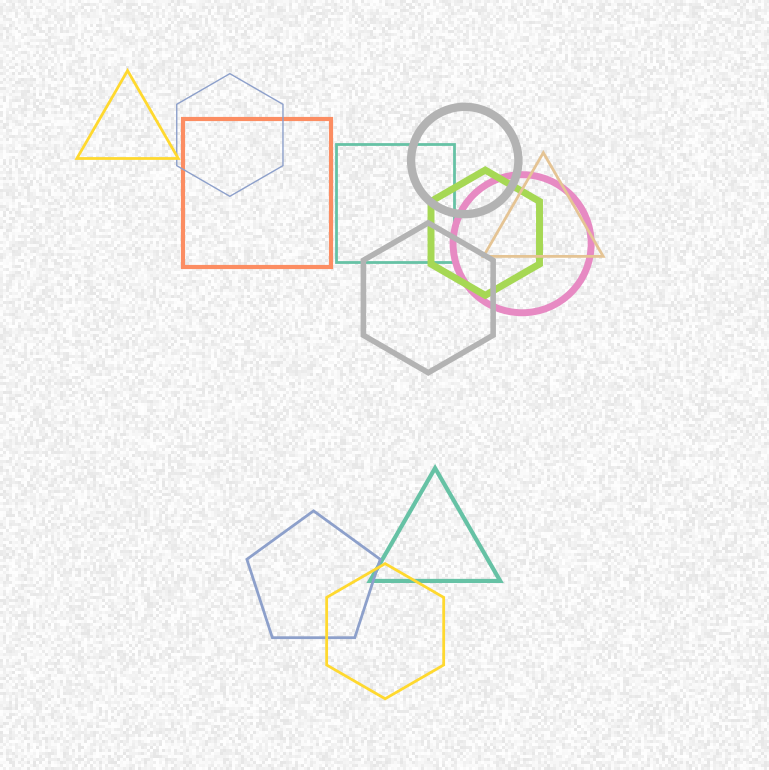[{"shape": "square", "thickness": 1, "radius": 0.38, "center": [0.513, 0.736]}, {"shape": "triangle", "thickness": 1.5, "radius": 0.49, "center": [0.565, 0.294]}, {"shape": "square", "thickness": 1.5, "radius": 0.48, "center": [0.334, 0.75]}, {"shape": "hexagon", "thickness": 0.5, "radius": 0.4, "center": [0.299, 0.825]}, {"shape": "pentagon", "thickness": 1, "radius": 0.46, "center": [0.407, 0.245]}, {"shape": "circle", "thickness": 2.5, "radius": 0.45, "center": [0.678, 0.683]}, {"shape": "hexagon", "thickness": 2.5, "radius": 0.41, "center": [0.63, 0.698]}, {"shape": "triangle", "thickness": 1, "radius": 0.38, "center": [0.166, 0.832]}, {"shape": "hexagon", "thickness": 1, "radius": 0.44, "center": [0.5, 0.18]}, {"shape": "triangle", "thickness": 1, "radius": 0.45, "center": [0.706, 0.712]}, {"shape": "circle", "thickness": 3, "radius": 0.35, "center": [0.604, 0.792]}, {"shape": "hexagon", "thickness": 2, "radius": 0.49, "center": [0.556, 0.613]}]